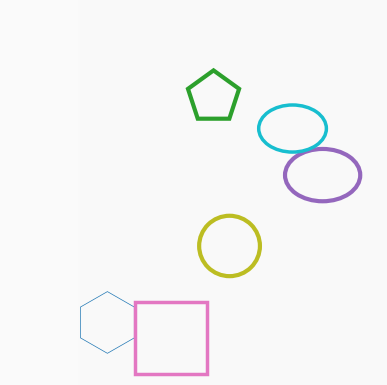[{"shape": "hexagon", "thickness": 0.5, "radius": 0.4, "center": [0.277, 0.162]}, {"shape": "pentagon", "thickness": 3, "radius": 0.35, "center": [0.551, 0.748]}, {"shape": "oval", "thickness": 3, "radius": 0.49, "center": [0.833, 0.545]}, {"shape": "square", "thickness": 2.5, "radius": 0.47, "center": [0.441, 0.122]}, {"shape": "circle", "thickness": 3, "radius": 0.39, "center": [0.592, 0.361]}, {"shape": "oval", "thickness": 2.5, "radius": 0.44, "center": [0.755, 0.666]}]